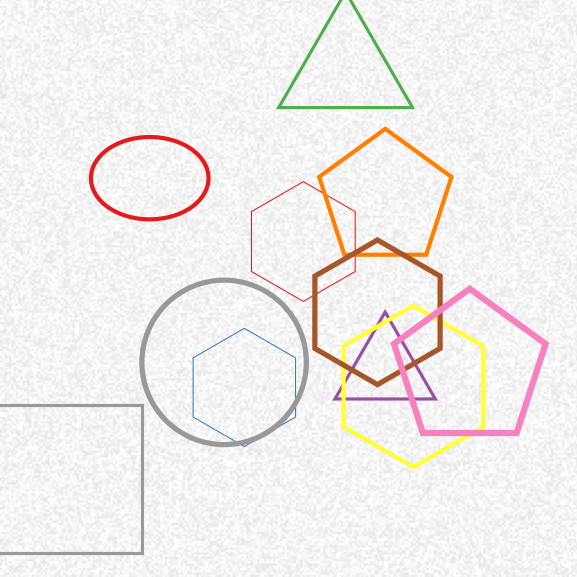[{"shape": "oval", "thickness": 2, "radius": 0.51, "center": [0.259, 0.691]}, {"shape": "hexagon", "thickness": 0.5, "radius": 0.52, "center": [0.525, 0.581]}, {"shape": "hexagon", "thickness": 0.5, "radius": 0.51, "center": [0.423, 0.328]}, {"shape": "triangle", "thickness": 1.5, "radius": 0.67, "center": [0.598, 0.88]}, {"shape": "triangle", "thickness": 1.5, "radius": 0.5, "center": [0.667, 0.358]}, {"shape": "pentagon", "thickness": 2, "radius": 0.6, "center": [0.667, 0.656]}, {"shape": "hexagon", "thickness": 2, "radius": 0.7, "center": [0.716, 0.33]}, {"shape": "hexagon", "thickness": 2.5, "radius": 0.63, "center": [0.654, 0.458]}, {"shape": "pentagon", "thickness": 3, "radius": 0.69, "center": [0.813, 0.361]}, {"shape": "square", "thickness": 1.5, "radius": 0.64, "center": [0.118, 0.17]}, {"shape": "circle", "thickness": 2.5, "radius": 0.71, "center": [0.388, 0.372]}]